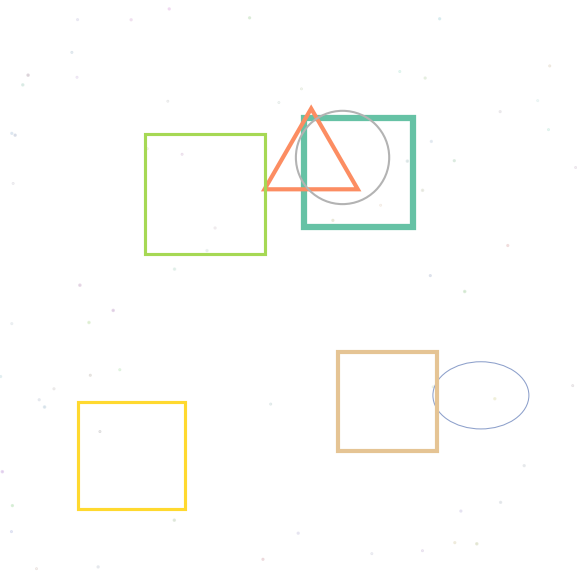[{"shape": "square", "thickness": 3, "radius": 0.47, "center": [0.621, 0.701]}, {"shape": "triangle", "thickness": 2, "radius": 0.47, "center": [0.539, 0.718]}, {"shape": "oval", "thickness": 0.5, "radius": 0.42, "center": [0.833, 0.315]}, {"shape": "square", "thickness": 1.5, "radius": 0.52, "center": [0.355, 0.663]}, {"shape": "square", "thickness": 1.5, "radius": 0.46, "center": [0.228, 0.21]}, {"shape": "square", "thickness": 2, "radius": 0.43, "center": [0.671, 0.304]}, {"shape": "circle", "thickness": 1, "radius": 0.4, "center": [0.593, 0.726]}]